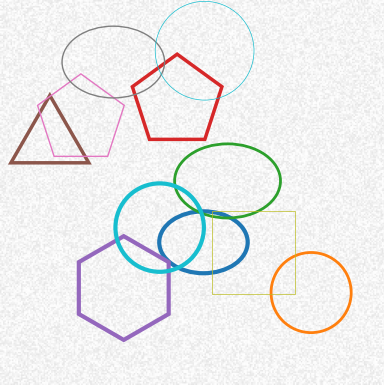[{"shape": "oval", "thickness": 3, "radius": 0.57, "center": [0.528, 0.371]}, {"shape": "circle", "thickness": 2, "radius": 0.52, "center": [0.808, 0.24]}, {"shape": "oval", "thickness": 2, "radius": 0.69, "center": [0.591, 0.53]}, {"shape": "pentagon", "thickness": 2.5, "radius": 0.61, "center": [0.46, 0.737]}, {"shape": "hexagon", "thickness": 3, "radius": 0.67, "center": [0.321, 0.252]}, {"shape": "triangle", "thickness": 2.5, "radius": 0.58, "center": [0.129, 0.635]}, {"shape": "pentagon", "thickness": 1, "radius": 0.59, "center": [0.21, 0.69]}, {"shape": "oval", "thickness": 1, "radius": 0.67, "center": [0.294, 0.839]}, {"shape": "square", "thickness": 0.5, "radius": 0.54, "center": [0.658, 0.344]}, {"shape": "circle", "thickness": 3, "radius": 0.57, "center": [0.415, 0.409]}, {"shape": "circle", "thickness": 0.5, "radius": 0.64, "center": [0.531, 0.868]}]